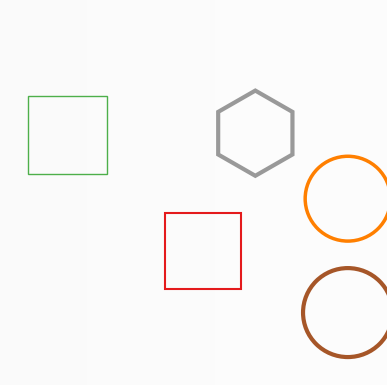[{"shape": "square", "thickness": 1.5, "radius": 0.49, "center": [0.524, 0.348]}, {"shape": "square", "thickness": 1, "radius": 0.51, "center": [0.174, 0.648]}, {"shape": "circle", "thickness": 2.5, "radius": 0.55, "center": [0.898, 0.484]}, {"shape": "circle", "thickness": 3, "radius": 0.58, "center": [0.898, 0.188]}, {"shape": "hexagon", "thickness": 3, "radius": 0.55, "center": [0.659, 0.654]}]